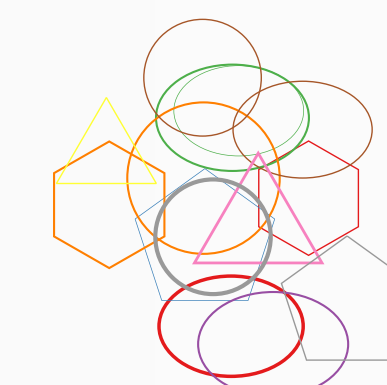[{"shape": "hexagon", "thickness": 1, "radius": 0.74, "center": [0.796, 0.485]}, {"shape": "oval", "thickness": 2.5, "radius": 0.93, "center": [0.596, 0.153]}, {"shape": "pentagon", "thickness": 0.5, "radius": 0.95, "center": [0.529, 0.373]}, {"shape": "oval", "thickness": 0.5, "radius": 0.84, "center": [0.616, 0.712]}, {"shape": "oval", "thickness": 1.5, "radius": 0.99, "center": [0.6, 0.694]}, {"shape": "oval", "thickness": 1.5, "radius": 0.97, "center": [0.705, 0.106]}, {"shape": "circle", "thickness": 1.5, "radius": 0.98, "center": [0.525, 0.537]}, {"shape": "hexagon", "thickness": 1.5, "radius": 0.82, "center": [0.282, 0.468]}, {"shape": "triangle", "thickness": 1, "radius": 0.74, "center": [0.274, 0.598]}, {"shape": "circle", "thickness": 1, "radius": 0.76, "center": [0.523, 0.798]}, {"shape": "oval", "thickness": 1, "radius": 0.9, "center": [0.781, 0.663]}, {"shape": "triangle", "thickness": 2, "radius": 0.95, "center": [0.666, 0.412]}, {"shape": "circle", "thickness": 3, "radius": 0.74, "center": [0.55, 0.385]}, {"shape": "pentagon", "thickness": 1, "radius": 0.89, "center": [0.896, 0.209]}]